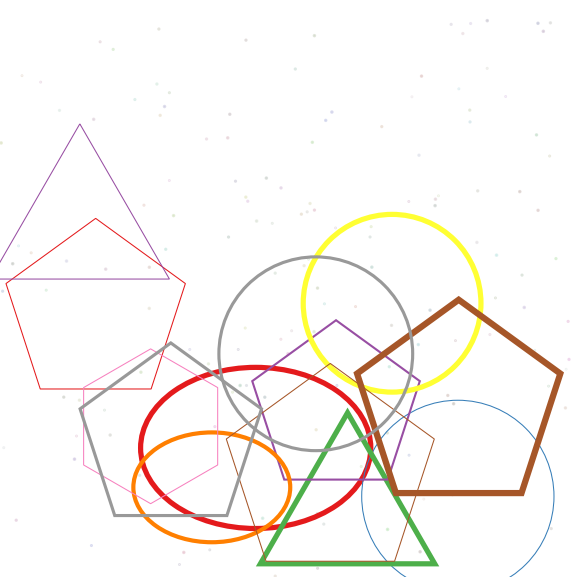[{"shape": "oval", "thickness": 2.5, "radius": 1.0, "center": [0.443, 0.223]}, {"shape": "pentagon", "thickness": 0.5, "radius": 0.82, "center": [0.166, 0.458]}, {"shape": "circle", "thickness": 0.5, "radius": 0.83, "center": [0.793, 0.14]}, {"shape": "triangle", "thickness": 2.5, "radius": 0.87, "center": [0.602, 0.11]}, {"shape": "triangle", "thickness": 0.5, "radius": 0.9, "center": [0.138, 0.606]}, {"shape": "pentagon", "thickness": 1, "radius": 0.76, "center": [0.582, 0.292]}, {"shape": "oval", "thickness": 2, "radius": 0.68, "center": [0.367, 0.155]}, {"shape": "circle", "thickness": 2.5, "radius": 0.77, "center": [0.679, 0.474]}, {"shape": "pentagon", "thickness": 3, "radius": 0.93, "center": [0.794, 0.295]}, {"shape": "pentagon", "thickness": 0.5, "radius": 0.95, "center": [0.572, 0.18]}, {"shape": "hexagon", "thickness": 0.5, "radius": 0.67, "center": [0.261, 0.261]}, {"shape": "circle", "thickness": 1.5, "radius": 0.84, "center": [0.547, 0.387]}, {"shape": "pentagon", "thickness": 1.5, "radius": 0.83, "center": [0.296, 0.24]}]